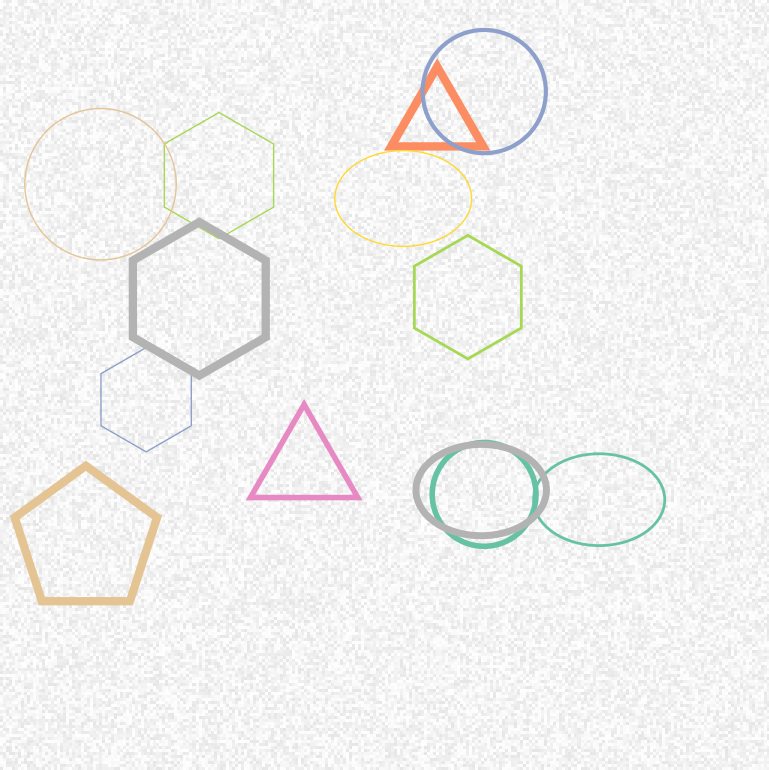[{"shape": "oval", "thickness": 1, "radius": 0.43, "center": [0.778, 0.351]}, {"shape": "circle", "thickness": 2, "radius": 0.34, "center": [0.629, 0.358]}, {"shape": "triangle", "thickness": 3, "radius": 0.35, "center": [0.568, 0.844]}, {"shape": "circle", "thickness": 1.5, "radius": 0.4, "center": [0.629, 0.881]}, {"shape": "hexagon", "thickness": 0.5, "radius": 0.34, "center": [0.19, 0.481]}, {"shape": "triangle", "thickness": 2, "radius": 0.4, "center": [0.395, 0.394]}, {"shape": "hexagon", "thickness": 0.5, "radius": 0.41, "center": [0.284, 0.772]}, {"shape": "hexagon", "thickness": 1, "radius": 0.4, "center": [0.608, 0.614]}, {"shape": "oval", "thickness": 0.5, "radius": 0.44, "center": [0.524, 0.742]}, {"shape": "pentagon", "thickness": 3, "radius": 0.49, "center": [0.112, 0.298]}, {"shape": "circle", "thickness": 0.5, "radius": 0.49, "center": [0.131, 0.761]}, {"shape": "oval", "thickness": 2.5, "radius": 0.42, "center": [0.625, 0.364]}, {"shape": "hexagon", "thickness": 3, "radius": 0.5, "center": [0.259, 0.612]}]